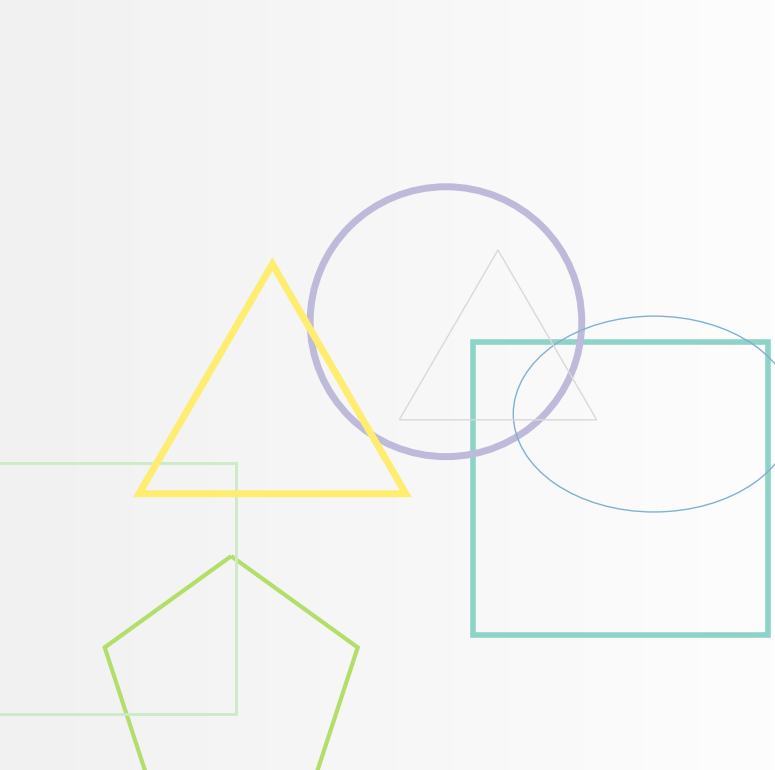[{"shape": "square", "thickness": 2, "radius": 0.95, "center": [0.801, 0.366]}, {"shape": "circle", "thickness": 2.5, "radius": 0.88, "center": [0.575, 0.582]}, {"shape": "oval", "thickness": 0.5, "radius": 0.91, "center": [0.844, 0.462]}, {"shape": "pentagon", "thickness": 1.5, "radius": 0.86, "center": [0.298, 0.106]}, {"shape": "triangle", "thickness": 0.5, "radius": 0.74, "center": [0.643, 0.528]}, {"shape": "square", "thickness": 1, "radius": 0.81, "center": [0.142, 0.236]}, {"shape": "triangle", "thickness": 2.5, "radius": 0.99, "center": [0.351, 0.458]}]